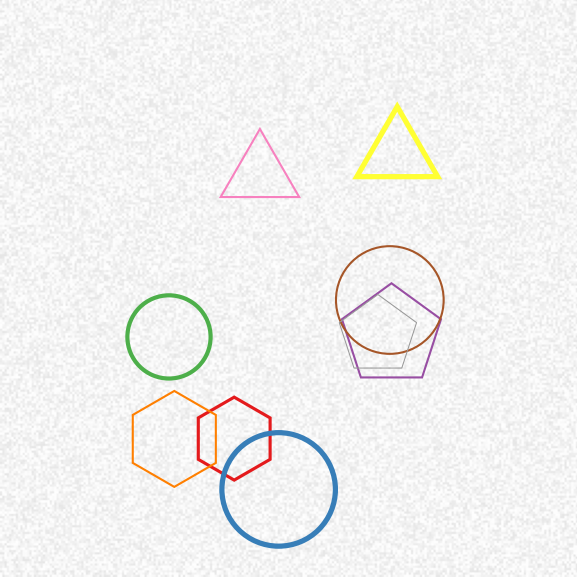[{"shape": "hexagon", "thickness": 1.5, "radius": 0.36, "center": [0.406, 0.24]}, {"shape": "circle", "thickness": 2.5, "radius": 0.49, "center": [0.483, 0.152]}, {"shape": "circle", "thickness": 2, "radius": 0.36, "center": [0.293, 0.416]}, {"shape": "pentagon", "thickness": 1, "radius": 0.45, "center": [0.678, 0.418]}, {"shape": "hexagon", "thickness": 1, "radius": 0.42, "center": [0.302, 0.239]}, {"shape": "triangle", "thickness": 2.5, "radius": 0.4, "center": [0.688, 0.734]}, {"shape": "circle", "thickness": 1, "radius": 0.47, "center": [0.675, 0.48]}, {"shape": "triangle", "thickness": 1, "radius": 0.39, "center": [0.45, 0.697]}, {"shape": "pentagon", "thickness": 0.5, "radius": 0.35, "center": [0.654, 0.419]}]